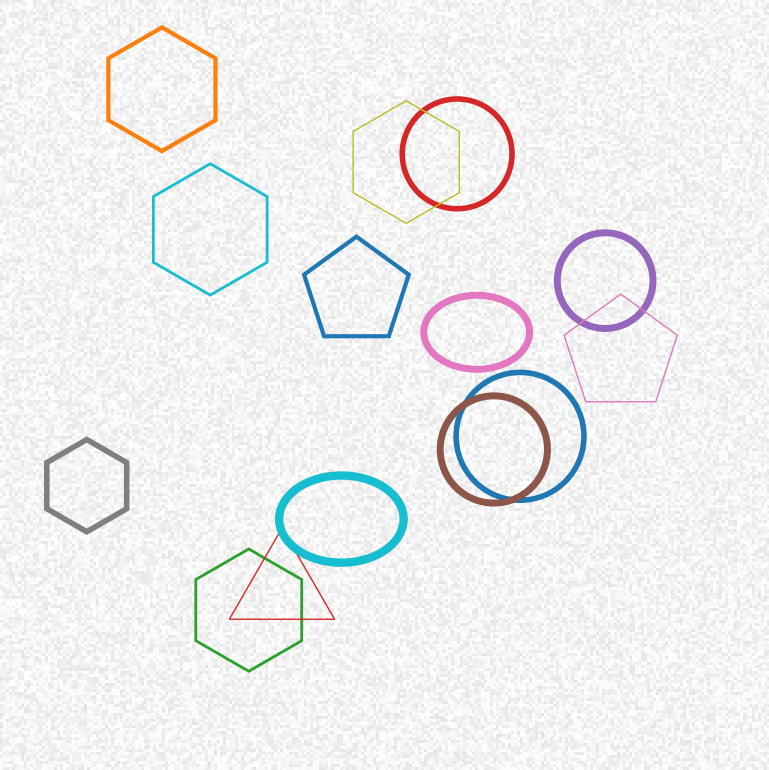[{"shape": "circle", "thickness": 2, "radius": 0.42, "center": [0.675, 0.433]}, {"shape": "pentagon", "thickness": 1.5, "radius": 0.36, "center": [0.463, 0.621]}, {"shape": "hexagon", "thickness": 1.5, "radius": 0.4, "center": [0.21, 0.884]}, {"shape": "hexagon", "thickness": 1, "radius": 0.4, "center": [0.323, 0.208]}, {"shape": "circle", "thickness": 2, "radius": 0.36, "center": [0.594, 0.8]}, {"shape": "triangle", "thickness": 0.5, "radius": 0.39, "center": [0.366, 0.235]}, {"shape": "circle", "thickness": 2.5, "radius": 0.31, "center": [0.786, 0.636]}, {"shape": "circle", "thickness": 2.5, "radius": 0.35, "center": [0.641, 0.416]}, {"shape": "oval", "thickness": 2.5, "radius": 0.34, "center": [0.619, 0.568]}, {"shape": "pentagon", "thickness": 0.5, "radius": 0.39, "center": [0.806, 0.541]}, {"shape": "hexagon", "thickness": 2, "radius": 0.3, "center": [0.113, 0.369]}, {"shape": "hexagon", "thickness": 0.5, "radius": 0.4, "center": [0.528, 0.79]}, {"shape": "hexagon", "thickness": 1, "radius": 0.43, "center": [0.273, 0.702]}, {"shape": "oval", "thickness": 3, "radius": 0.4, "center": [0.443, 0.326]}]